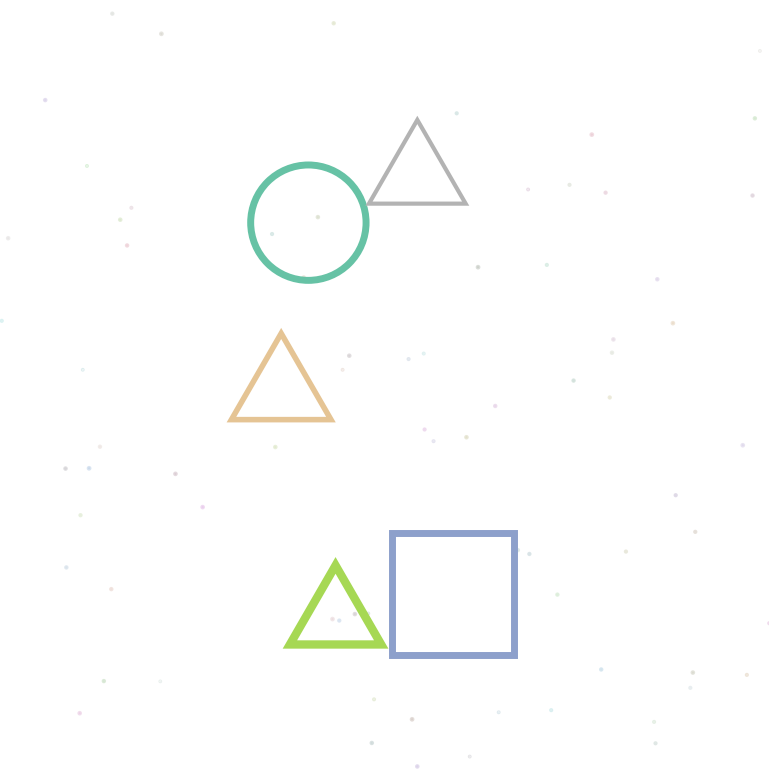[{"shape": "circle", "thickness": 2.5, "radius": 0.37, "center": [0.4, 0.711]}, {"shape": "square", "thickness": 2.5, "radius": 0.4, "center": [0.588, 0.228]}, {"shape": "triangle", "thickness": 3, "radius": 0.34, "center": [0.436, 0.197]}, {"shape": "triangle", "thickness": 2, "radius": 0.37, "center": [0.365, 0.492]}, {"shape": "triangle", "thickness": 1.5, "radius": 0.36, "center": [0.542, 0.772]}]